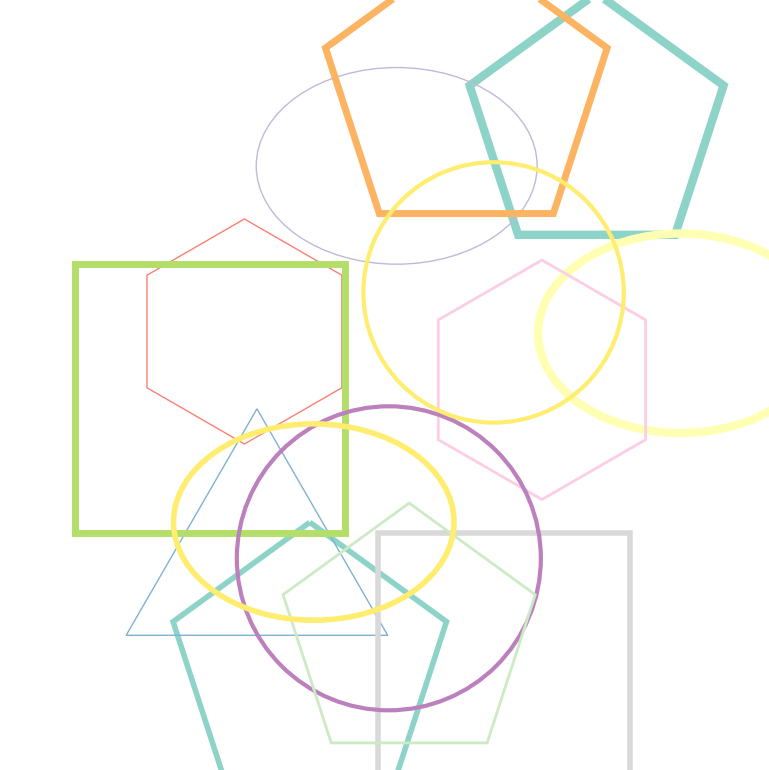[{"shape": "pentagon", "thickness": 2, "radius": 0.93, "center": [0.402, 0.135]}, {"shape": "pentagon", "thickness": 3, "radius": 0.87, "center": [0.775, 0.835]}, {"shape": "oval", "thickness": 3, "radius": 0.93, "center": [0.884, 0.567]}, {"shape": "oval", "thickness": 0.5, "radius": 0.91, "center": [0.515, 0.785]}, {"shape": "hexagon", "thickness": 0.5, "radius": 0.73, "center": [0.317, 0.569]}, {"shape": "triangle", "thickness": 0.5, "radius": 0.98, "center": [0.334, 0.273]}, {"shape": "pentagon", "thickness": 2.5, "radius": 0.96, "center": [0.606, 0.878]}, {"shape": "square", "thickness": 2.5, "radius": 0.88, "center": [0.273, 0.483]}, {"shape": "hexagon", "thickness": 1, "radius": 0.78, "center": [0.704, 0.507]}, {"shape": "square", "thickness": 2, "radius": 0.82, "center": [0.655, 0.144]}, {"shape": "circle", "thickness": 1.5, "radius": 0.99, "center": [0.505, 0.275]}, {"shape": "pentagon", "thickness": 1, "radius": 0.86, "center": [0.531, 0.174]}, {"shape": "oval", "thickness": 2, "radius": 0.91, "center": [0.408, 0.322]}, {"shape": "circle", "thickness": 1.5, "radius": 0.85, "center": [0.641, 0.62]}]